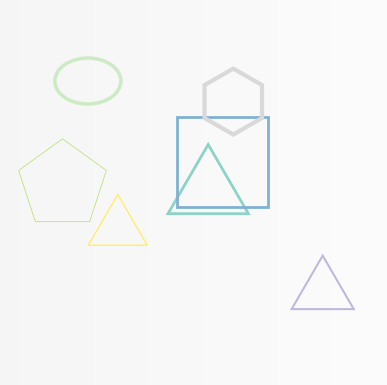[{"shape": "triangle", "thickness": 2, "radius": 0.6, "center": [0.537, 0.505]}, {"shape": "triangle", "thickness": 1.5, "radius": 0.46, "center": [0.833, 0.243]}, {"shape": "square", "thickness": 2, "radius": 0.59, "center": [0.573, 0.579]}, {"shape": "pentagon", "thickness": 0.5, "radius": 0.6, "center": [0.161, 0.52]}, {"shape": "hexagon", "thickness": 3, "radius": 0.43, "center": [0.602, 0.736]}, {"shape": "oval", "thickness": 2.5, "radius": 0.43, "center": [0.227, 0.79]}, {"shape": "triangle", "thickness": 1, "radius": 0.44, "center": [0.304, 0.407]}]